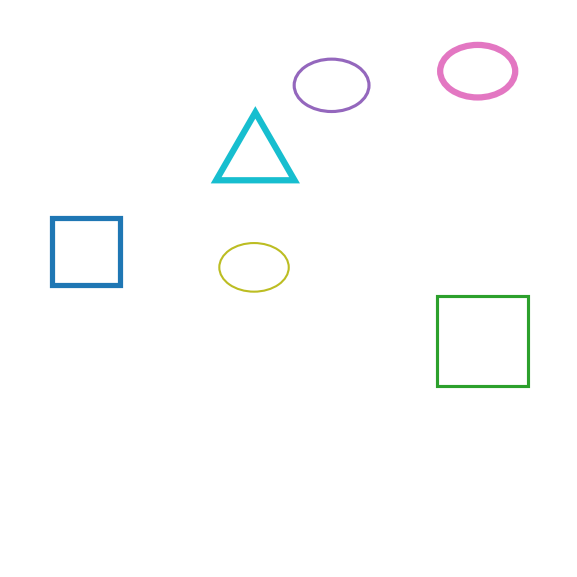[{"shape": "square", "thickness": 2.5, "radius": 0.29, "center": [0.149, 0.564]}, {"shape": "square", "thickness": 1.5, "radius": 0.39, "center": [0.835, 0.409]}, {"shape": "oval", "thickness": 1.5, "radius": 0.32, "center": [0.574, 0.851]}, {"shape": "oval", "thickness": 3, "radius": 0.32, "center": [0.827, 0.876]}, {"shape": "oval", "thickness": 1, "radius": 0.3, "center": [0.44, 0.536]}, {"shape": "triangle", "thickness": 3, "radius": 0.39, "center": [0.442, 0.726]}]